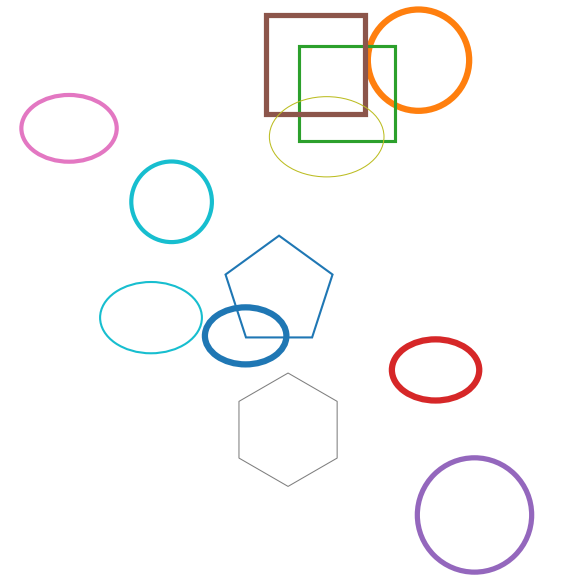[{"shape": "oval", "thickness": 3, "radius": 0.35, "center": [0.425, 0.418]}, {"shape": "pentagon", "thickness": 1, "radius": 0.49, "center": [0.483, 0.494]}, {"shape": "circle", "thickness": 3, "radius": 0.44, "center": [0.725, 0.895]}, {"shape": "square", "thickness": 1.5, "radius": 0.41, "center": [0.601, 0.837]}, {"shape": "oval", "thickness": 3, "radius": 0.38, "center": [0.754, 0.359]}, {"shape": "circle", "thickness": 2.5, "radius": 0.49, "center": [0.822, 0.107]}, {"shape": "square", "thickness": 2.5, "radius": 0.43, "center": [0.547, 0.887]}, {"shape": "oval", "thickness": 2, "radius": 0.41, "center": [0.12, 0.777]}, {"shape": "hexagon", "thickness": 0.5, "radius": 0.49, "center": [0.499, 0.255]}, {"shape": "oval", "thickness": 0.5, "radius": 0.5, "center": [0.566, 0.762]}, {"shape": "circle", "thickness": 2, "radius": 0.35, "center": [0.297, 0.65]}, {"shape": "oval", "thickness": 1, "radius": 0.44, "center": [0.261, 0.449]}]